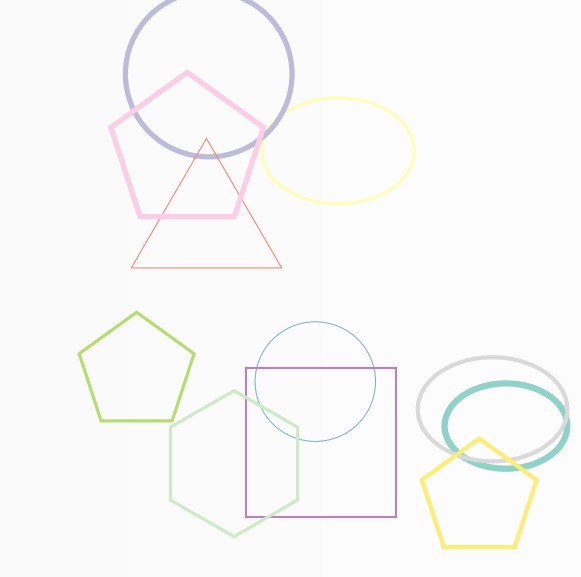[{"shape": "oval", "thickness": 3, "radius": 0.53, "center": [0.87, 0.261]}, {"shape": "oval", "thickness": 1.5, "radius": 0.66, "center": [0.582, 0.738]}, {"shape": "circle", "thickness": 2.5, "radius": 0.72, "center": [0.359, 0.871]}, {"shape": "triangle", "thickness": 0.5, "radius": 0.75, "center": [0.355, 0.61]}, {"shape": "circle", "thickness": 0.5, "radius": 0.52, "center": [0.542, 0.338]}, {"shape": "pentagon", "thickness": 1.5, "radius": 0.52, "center": [0.235, 0.354]}, {"shape": "pentagon", "thickness": 2.5, "radius": 0.69, "center": [0.322, 0.736]}, {"shape": "oval", "thickness": 2, "radius": 0.64, "center": [0.847, 0.29]}, {"shape": "square", "thickness": 1, "radius": 0.65, "center": [0.552, 0.233]}, {"shape": "hexagon", "thickness": 1.5, "radius": 0.63, "center": [0.403, 0.196]}, {"shape": "pentagon", "thickness": 2, "radius": 0.52, "center": [0.824, 0.136]}]